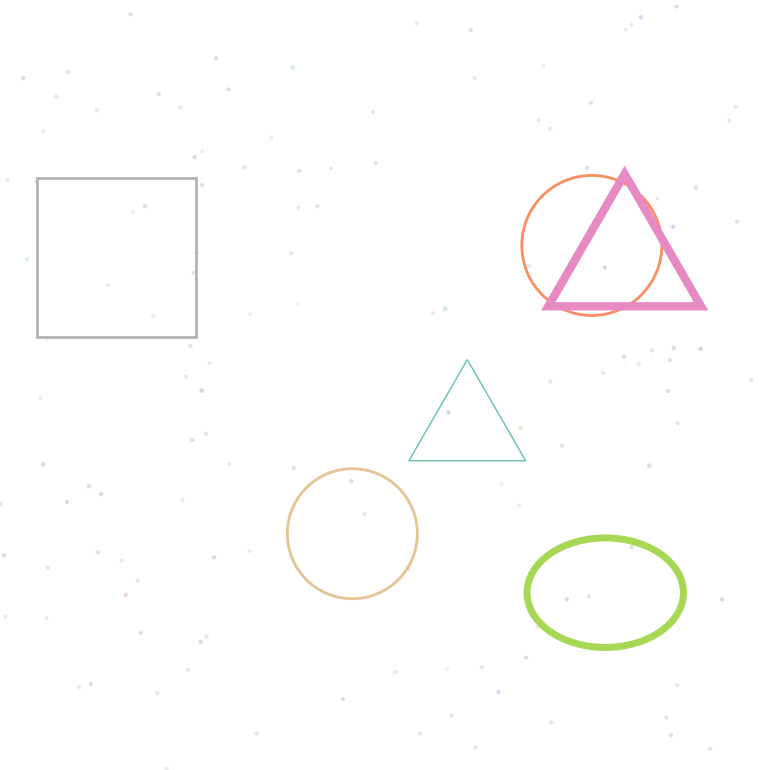[{"shape": "triangle", "thickness": 0.5, "radius": 0.44, "center": [0.607, 0.445]}, {"shape": "circle", "thickness": 1, "radius": 0.45, "center": [0.769, 0.681]}, {"shape": "triangle", "thickness": 3, "radius": 0.57, "center": [0.811, 0.66]}, {"shape": "oval", "thickness": 2.5, "radius": 0.51, "center": [0.786, 0.23]}, {"shape": "circle", "thickness": 1, "radius": 0.42, "center": [0.458, 0.307]}, {"shape": "square", "thickness": 1, "radius": 0.52, "center": [0.151, 0.665]}]